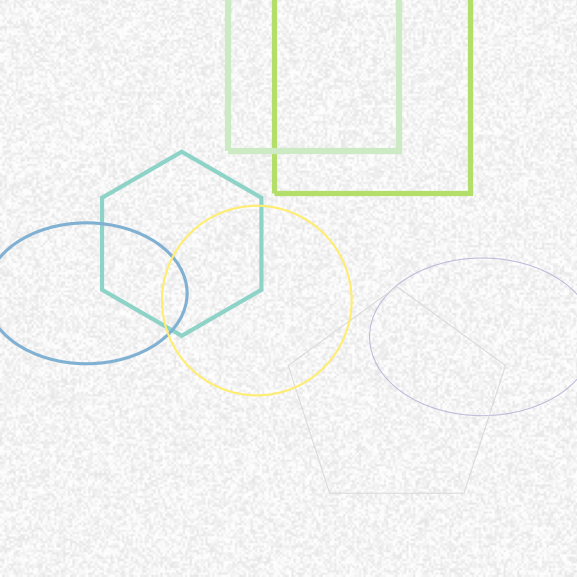[{"shape": "hexagon", "thickness": 2, "radius": 0.8, "center": [0.315, 0.577]}, {"shape": "oval", "thickness": 0.5, "radius": 0.98, "center": [0.835, 0.416]}, {"shape": "oval", "thickness": 1.5, "radius": 0.87, "center": [0.15, 0.491]}, {"shape": "square", "thickness": 2.5, "radius": 0.85, "center": [0.644, 0.835]}, {"shape": "pentagon", "thickness": 0.5, "radius": 0.99, "center": [0.687, 0.305]}, {"shape": "square", "thickness": 3, "radius": 0.74, "center": [0.542, 0.885]}, {"shape": "circle", "thickness": 1, "radius": 0.82, "center": [0.445, 0.479]}]